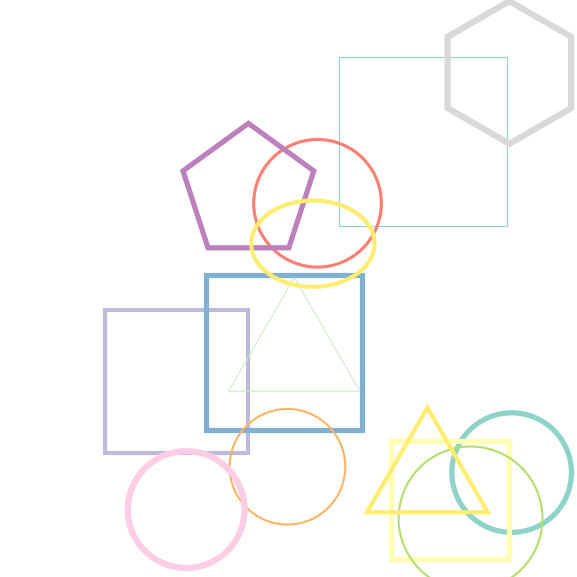[{"shape": "circle", "thickness": 2.5, "radius": 0.52, "center": [0.886, 0.181]}, {"shape": "square", "thickness": 0.5, "radius": 0.73, "center": [0.732, 0.754]}, {"shape": "square", "thickness": 2.5, "radius": 0.51, "center": [0.779, 0.133]}, {"shape": "square", "thickness": 2, "radius": 0.62, "center": [0.306, 0.338]}, {"shape": "circle", "thickness": 1.5, "radius": 0.55, "center": [0.55, 0.647]}, {"shape": "square", "thickness": 2.5, "radius": 0.67, "center": [0.492, 0.389]}, {"shape": "circle", "thickness": 1, "radius": 0.5, "center": [0.498, 0.191]}, {"shape": "circle", "thickness": 1, "radius": 0.62, "center": [0.815, 0.101]}, {"shape": "circle", "thickness": 3, "radius": 0.51, "center": [0.322, 0.117]}, {"shape": "hexagon", "thickness": 3, "radius": 0.62, "center": [0.882, 0.874]}, {"shape": "pentagon", "thickness": 2.5, "radius": 0.6, "center": [0.43, 0.666]}, {"shape": "triangle", "thickness": 0.5, "radius": 0.66, "center": [0.51, 0.387]}, {"shape": "oval", "thickness": 2, "radius": 0.53, "center": [0.542, 0.577]}, {"shape": "triangle", "thickness": 2, "radius": 0.6, "center": [0.74, 0.172]}]